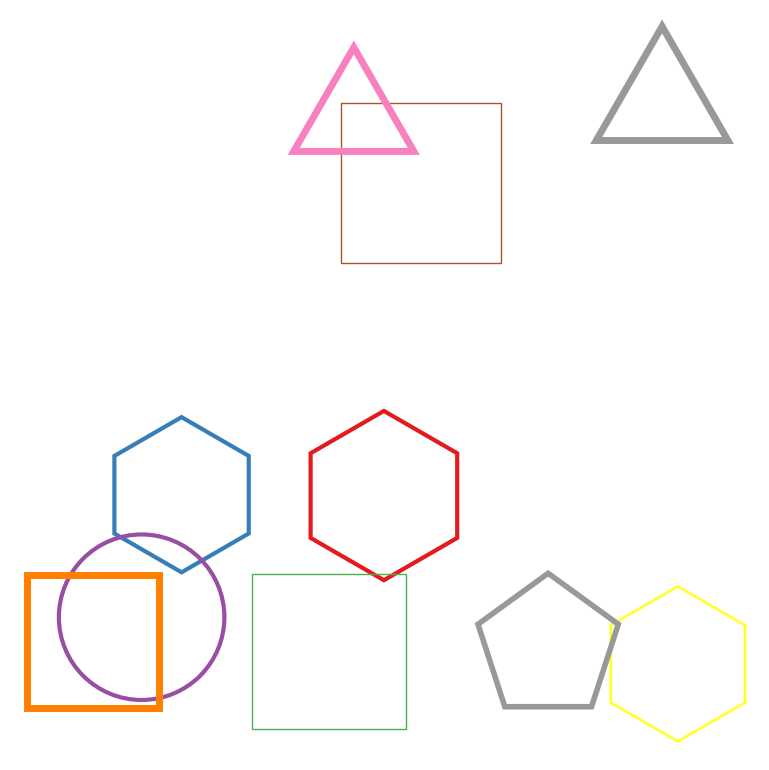[{"shape": "hexagon", "thickness": 1.5, "radius": 0.55, "center": [0.499, 0.356]}, {"shape": "hexagon", "thickness": 1.5, "radius": 0.5, "center": [0.236, 0.358]}, {"shape": "square", "thickness": 0.5, "radius": 0.5, "center": [0.427, 0.154]}, {"shape": "circle", "thickness": 1.5, "radius": 0.54, "center": [0.184, 0.198]}, {"shape": "square", "thickness": 2.5, "radius": 0.43, "center": [0.121, 0.167]}, {"shape": "hexagon", "thickness": 1, "radius": 0.5, "center": [0.88, 0.138]}, {"shape": "square", "thickness": 0.5, "radius": 0.52, "center": [0.547, 0.762]}, {"shape": "triangle", "thickness": 2.5, "radius": 0.45, "center": [0.459, 0.848]}, {"shape": "triangle", "thickness": 2.5, "radius": 0.49, "center": [0.86, 0.867]}, {"shape": "pentagon", "thickness": 2, "radius": 0.48, "center": [0.712, 0.16]}]